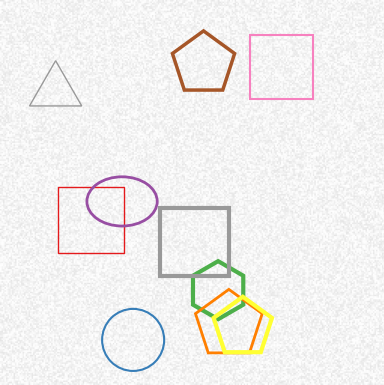[{"shape": "square", "thickness": 1, "radius": 0.43, "center": [0.237, 0.428]}, {"shape": "circle", "thickness": 1.5, "radius": 0.4, "center": [0.346, 0.117]}, {"shape": "hexagon", "thickness": 3, "radius": 0.38, "center": [0.567, 0.246]}, {"shape": "oval", "thickness": 2, "radius": 0.46, "center": [0.317, 0.477]}, {"shape": "pentagon", "thickness": 2, "radius": 0.46, "center": [0.594, 0.157]}, {"shape": "pentagon", "thickness": 3, "radius": 0.4, "center": [0.631, 0.15]}, {"shape": "pentagon", "thickness": 2.5, "radius": 0.42, "center": [0.529, 0.835]}, {"shape": "square", "thickness": 1.5, "radius": 0.41, "center": [0.731, 0.827]}, {"shape": "triangle", "thickness": 1, "radius": 0.39, "center": [0.144, 0.764]}, {"shape": "square", "thickness": 3, "radius": 0.44, "center": [0.505, 0.372]}]